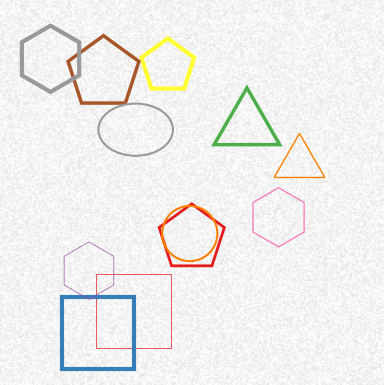[{"shape": "square", "thickness": 0.5, "radius": 0.49, "center": [0.347, 0.192]}, {"shape": "pentagon", "thickness": 2, "radius": 0.45, "center": [0.498, 0.382]}, {"shape": "square", "thickness": 3, "radius": 0.47, "center": [0.254, 0.134]}, {"shape": "triangle", "thickness": 2.5, "radius": 0.49, "center": [0.641, 0.673]}, {"shape": "hexagon", "thickness": 0.5, "radius": 0.37, "center": [0.231, 0.297]}, {"shape": "triangle", "thickness": 1, "radius": 0.38, "center": [0.778, 0.577]}, {"shape": "circle", "thickness": 1.5, "radius": 0.36, "center": [0.493, 0.393]}, {"shape": "pentagon", "thickness": 3, "radius": 0.36, "center": [0.436, 0.828]}, {"shape": "pentagon", "thickness": 2.5, "radius": 0.48, "center": [0.269, 0.811]}, {"shape": "hexagon", "thickness": 1, "radius": 0.38, "center": [0.724, 0.436]}, {"shape": "hexagon", "thickness": 3, "radius": 0.43, "center": [0.131, 0.847]}, {"shape": "oval", "thickness": 1.5, "radius": 0.48, "center": [0.352, 0.663]}]